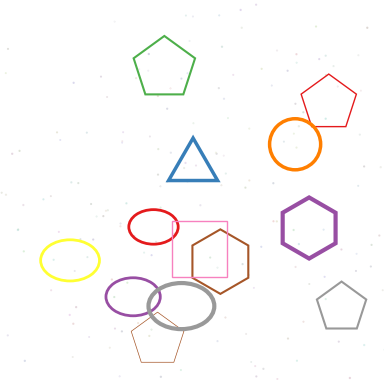[{"shape": "pentagon", "thickness": 1, "radius": 0.38, "center": [0.854, 0.732]}, {"shape": "oval", "thickness": 2, "radius": 0.32, "center": [0.399, 0.411]}, {"shape": "triangle", "thickness": 2.5, "radius": 0.37, "center": [0.502, 0.568]}, {"shape": "pentagon", "thickness": 1.5, "radius": 0.42, "center": [0.427, 0.823]}, {"shape": "hexagon", "thickness": 3, "radius": 0.4, "center": [0.803, 0.408]}, {"shape": "oval", "thickness": 2, "radius": 0.35, "center": [0.346, 0.229]}, {"shape": "circle", "thickness": 2.5, "radius": 0.33, "center": [0.767, 0.625]}, {"shape": "oval", "thickness": 2, "radius": 0.38, "center": [0.182, 0.324]}, {"shape": "hexagon", "thickness": 1.5, "radius": 0.42, "center": [0.572, 0.32]}, {"shape": "pentagon", "thickness": 0.5, "radius": 0.36, "center": [0.409, 0.117]}, {"shape": "square", "thickness": 1, "radius": 0.36, "center": [0.518, 0.353]}, {"shape": "oval", "thickness": 3, "radius": 0.43, "center": [0.471, 0.205]}, {"shape": "pentagon", "thickness": 1.5, "radius": 0.34, "center": [0.887, 0.201]}]